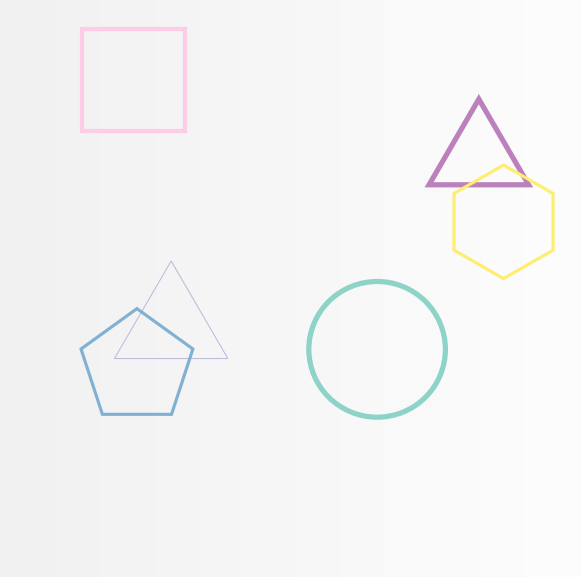[{"shape": "circle", "thickness": 2.5, "radius": 0.59, "center": [0.649, 0.394]}, {"shape": "triangle", "thickness": 0.5, "radius": 0.56, "center": [0.294, 0.435]}, {"shape": "pentagon", "thickness": 1.5, "radius": 0.51, "center": [0.236, 0.364]}, {"shape": "square", "thickness": 2, "radius": 0.44, "center": [0.229, 0.86]}, {"shape": "triangle", "thickness": 2.5, "radius": 0.49, "center": [0.824, 0.729]}, {"shape": "hexagon", "thickness": 1.5, "radius": 0.49, "center": [0.866, 0.615]}]